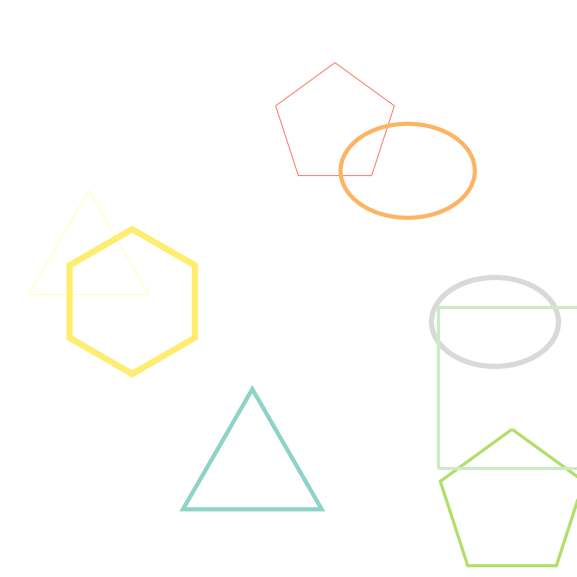[{"shape": "triangle", "thickness": 2, "radius": 0.69, "center": [0.437, 0.187]}, {"shape": "triangle", "thickness": 0.5, "radius": 0.6, "center": [0.154, 0.549]}, {"shape": "pentagon", "thickness": 0.5, "radius": 0.54, "center": [0.58, 0.783]}, {"shape": "oval", "thickness": 2, "radius": 0.58, "center": [0.706, 0.703]}, {"shape": "pentagon", "thickness": 1.5, "radius": 0.65, "center": [0.887, 0.125]}, {"shape": "oval", "thickness": 2.5, "radius": 0.55, "center": [0.857, 0.442]}, {"shape": "square", "thickness": 1.5, "radius": 0.7, "center": [0.897, 0.328]}, {"shape": "hexagon", "thickness": 3, "radius": 0.63, "center": [0.229, 0.477]}]